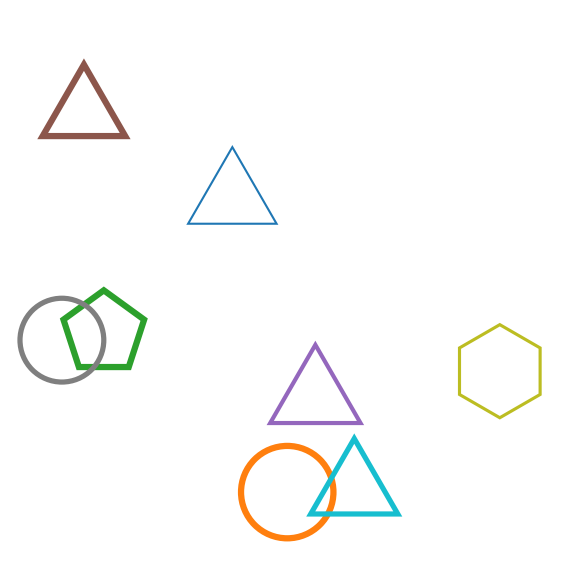[{"shape": "triangle", "thickness": 1, "radius": 0.44, "center": [0.402, 0.656]}, {"shape": "circle", "thickness": 3, "radius": 0.4, "center": [0.497, 0.147]}, {"shape": "pentagon", "thickness": 3, "radius": 0.37, "center": [0.18, 0.423]}, {"shape": "triangle", "thickness": 2, "radius": 0.45, "center": [0.546, 0.312]}, {"shape": "triangle", "thickness": 3, "radius": 0.41, "center": [0.145, 0.805]}, {"shape": "circle", "thickness": 2.5, "radius": 0.36, "center": [0.107, 0.41]}, {"shape": "hexagon", "thickness": 1.5, "radius": 0.4, "center": [0.865, 0.356]}, {"shape": "triangle", "thickness": 2.5, "radius": 0.44, "center": [0.613, 0.153]}]